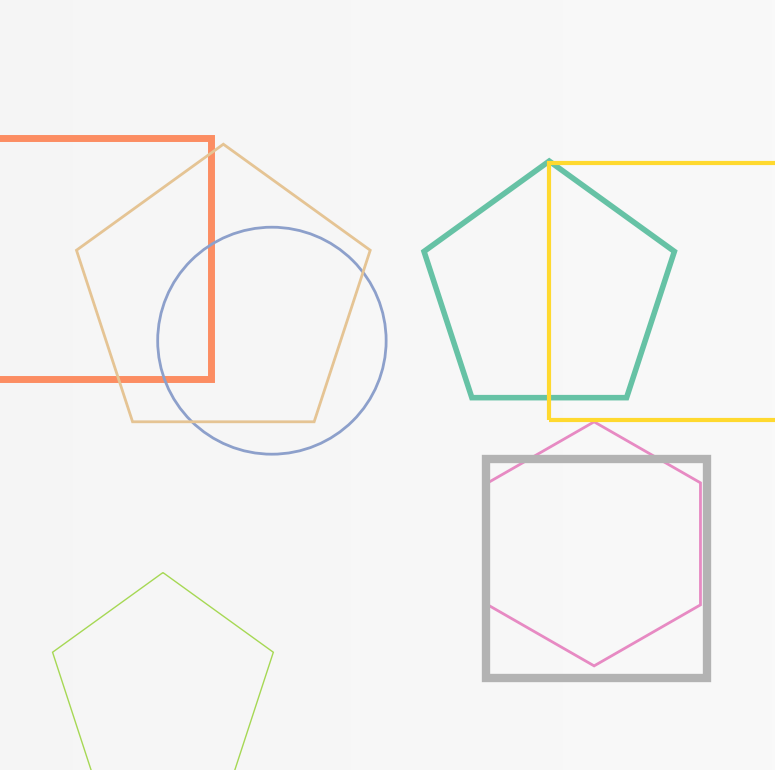[{"shape": "pentagon", "thickness": 2, "radius": 0.85, "center": [0.709, 0.621]}, {"shape": "square", "thickness": 2.5, "radius": 0.78, "center": [0.116, 0.664]}, {"shape": "circle", "thickness": 1, "radius": 0.74, "center": [0.351, 0.558]}, {"shape": "hexagon", "thickness": 1, "radius": 0.79, "center": [0.767, 0.294]}, {"shape": "pentagon", "thickness": 0.5, "radius": 0.75, "center": [0.21, 0.107]}, {"shape": "square", "thickness": 1.5, "radius": 0.83, "center": [0.875, 0.621]}, {"shape": "pentagon", "thickness": 1, "radius": 1.0, "center": [0.288, 0.613]}, {"shape": "square", "thickness": 3, "radius": 0.71, "center": [0.77, 0.261]}]